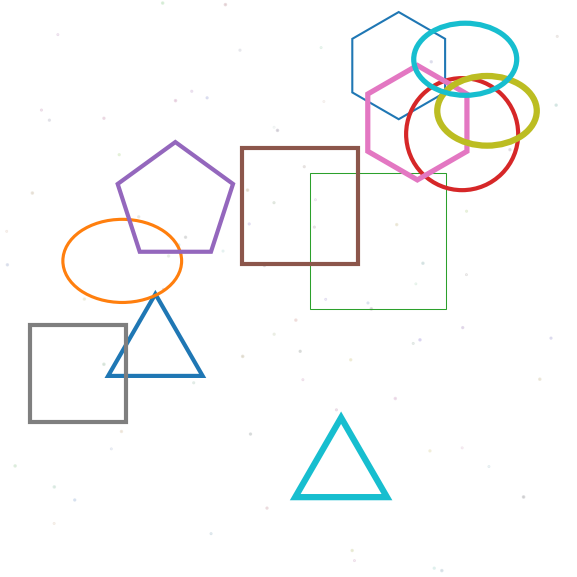[{"shape": "hexagon", "thickness": 1, "radius": 0.46, "center": [0.69, 0.885]}, {"shape": "triangle", "thickness": 2, "radius": 0.47, "center": [0.269, 0.395]}, {"shape": "oval", "thickness": 1.5, "radius": 0.51, "center": [0.212, 0.547]}, {"shape": "square", "thickness": 0.5, "radius": 0.59, "center": [0.655, 0.581]}, {"shape": "circle", "thickness": 2, "radius": 0.49, "center": [0.8, 0.767]}, {"shape": "pentagon", "thickness": 2, "radius": 0.52, "center": [0.304, 0.648]}, {"shape": "square", "thickness": 2, "radius": 0.5, "center": [0.52, 0.643]}, {"shape": "hexagon", "thickness": 2.5, "radius": 0.5, "center": [0.723, 0.787]}, {"shape": "square", "thickness": 2, "radius": 0.42, "center": [0.135, 0.352]}, {"shape": "oval", "thickness": 3, "radius": 0.43, "center": [0.843, 0.807]}, {"shape": "oval", "thickness": 2.5, "radius": 0.45, "center": [0.806, 0.897]}, {"shape": "triangle", "thickness": 3, "radius": 0.46, "center": [0.591, 0.184]}]